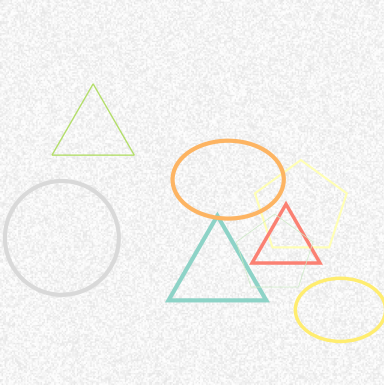[{"shape": "triangle", "thickness": 3, "radius": 0.73, "center": [0.565, 0.293]}, {"shape": "pentagon", "thickness": 1.5, "radius": 0.63, "center": [0.781, 0.459]}, {"shape": "triangle", "thickness": 2.5, "radius": 0.51, "center": [0.743, 0.368]}, {"shape": "oval", "thickness": 3, "radius": 0.72, "center": [0.593, 0.533]}, {"shape": "triangle", "thickness": 1, "radius": 0.62, "center": [0.242, 0.659]}, {"shape": "circle", "thickness": 3, "radius": 0.74, "center": [0.161, 0.382]}, {"shape": "pentagon", "thickness": 0.5, "radius": 0.52, "center": [0.714, 0.339]}, {"shape": "oval", "thickness": 2.5, "radius": 0.59, "center": [0.884, 0.195]}]